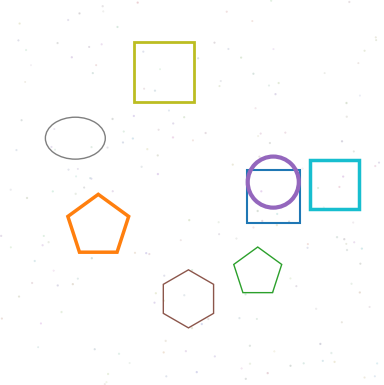[{"shape": "square", "thickness": 1.5, "radius": 0.34, "center": [0.71, 0.489]}, {"shape": "pentagon", "thickness": 2.5, "radius": 0.42, "center": [0.255, 0.412]}, {"shape": "pentagon", "thickness": 1, "radius": 0.33, "center": [0.669, 0.293]}, {"shape": "circle", "thickness": 3, "radius": 0.33, "center": [0.71, 0.527]}, {"shape": "hexagon", "thickness": 1, "radius": 0.38, "center": [0.489, 0.224]}, {"shape": "oval", "thickness": 1, "radius": 0.39, "center": [0.196, 0.641]}, {"shape": "square", "thickness": 2, "radius": 0.39, "center": [0.426, 0.813]}, {"shape": "square", "thickness": 2.5, "radius": 0.32, "center": [0.87, 0.52]}]